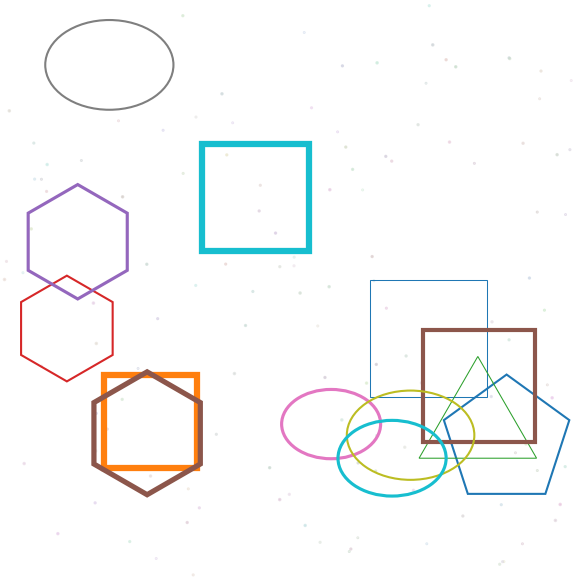[{"shape": "pentagon", "thickness": 1, "radius": 0.57, "center": [0.877, 0.236]}, {"shape": "square", "thickness": 0.5, "radius": 0.51, "center": [0.743, 0.413]}, {"shape": "square", "thickness": 3, "radius": 0.4, "center": [0.261, 0.269]}, {"shape": "triangle", "thickness": 0.5, "radius": 0.59, "center": [0.827, 0.264]}, {"shape": "hexagon", "thickness": 1, "radius": 0.46, "center": [0.116, 0.43]}, {"shape": "hexagon", "thickness": 1.5, "radius": 0.5, "center": [0.135, 0.581]}, {"shape": "square", "thickness": 2, "radius": 0.48, "center": [0.83, 0.331]}, {"shape": "hexagon", "thickness": 2.5, "radius": 0.53, "center": [0.255, 0.249]}, {"shape": "oval", "thickness": 1.5, "radius": 0.43, "center": [0.573, 0.265]}, {"shape": "oval", "thickness": 1, "radius": 0.56, "center": [0.189, 0.887]}, {"shape": "oval", "thickness": 1, "radius": 0.55, "center": [0.711, 0.246]}, {"shape": "square", "thickness": 3, "radius": 0.46, "center": [0.443, 0.657]}, {"shape": "oval", "thickness": 1.5, "radius": 0.47, "center": [0.679, 0.206]}]